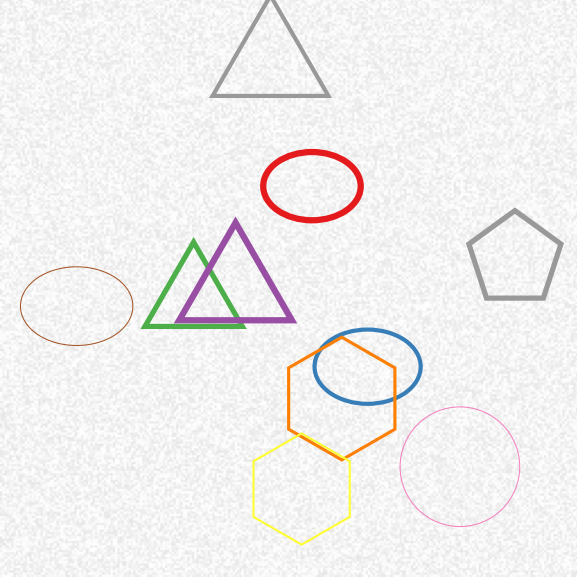[{"shape": "oval", "thickness": 3, "radius": 0.42, "center": [0.54, 0.677]}, {"shape": "oval", "thickness": 2, "radius": 0.46, "center": [0.637, 0.364]}, {"shape": "triangle", "thickness": 2.5, "radius": 0.49, "center": [0.335, 0.483]}, {"shape": "triangle", "thickness": 3, "radius": 0.56, "center": [0.408, 0.501]}, {"shape": "hexagon", "thickness": 1.5, "radius": 0.53, "center": [0.592, 0.309]}, {"shape": "hexagon", "thickness": 1, "radius": 0.48, "center": [0.522, 0.152]}, {"shape": "oval", "thickness": 0.5, "radius": 0.49, "center": [0.133, 0.469]}, {"shape": "circle", "thickness": 0.5, "radius": 0.52, "center": [0.796, 0.191]}, {"shape": "triangle", "thickness": 2, "radius": 0.58, "center": [0.468, 0.891]}, {"shape": "pentagon", "thickness": 2.5, "radius": 0.42, "center": [0.892, 0.551]}]